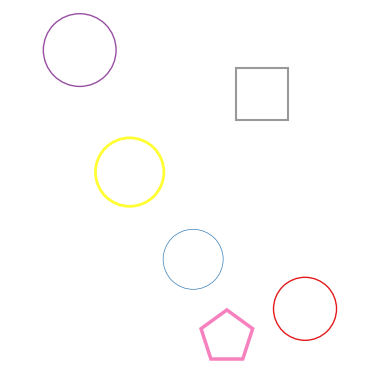[{"shape": "circle", "thickness": 1, "radius": 0.41, "center": [0.792, 0.198]}, {"shape": "circle", "thickness": 0.5, "radius": 0.39, "center": [0.502, 0.326]}, {"shape": "circle", "thickness": 1, "radius": 0.47, "center": [0.207, 0.87]}, {"shape": "circle", "thickness": 2, "radius": 0.44, "center": [0.337, 0.553]}, {"shape": "pentagon", "thickness": 2.5, "radius": 0.35, "center": [0.589, 0.125]}, {"shape": "square", "thickness": 1.5, "radius": 0.34, "center": [0.68, 0.756]}]